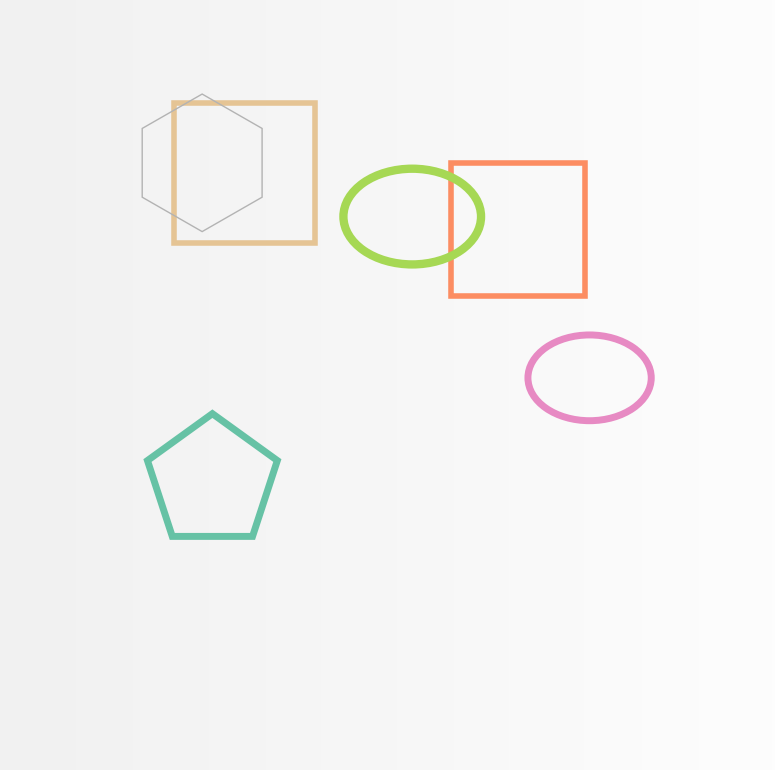[{"shape": "pentagon", "thickness": 2.5, "radius": 0.44, "center": [0.274, 0.375]}, {"shape": "square", "thickness": 2, "radius": 0.43, "center": [0.668, 0.702]}, {"shape": "oval", "thickness": 2.5, "radius": 0.4, "center": [0.761, 0.509]}, {"shape": "oval", "thickness": 3, "radius": 0.44, "center": [0.532, 0.719]}, {"shape": "square", "thickness": 2, "radius": 0.46, "center": [0.315, 0.776]}, {"shape": "hexagon", "thickness": 0.5, "radius": 0.45, "center": [0.261, 0.789]}]